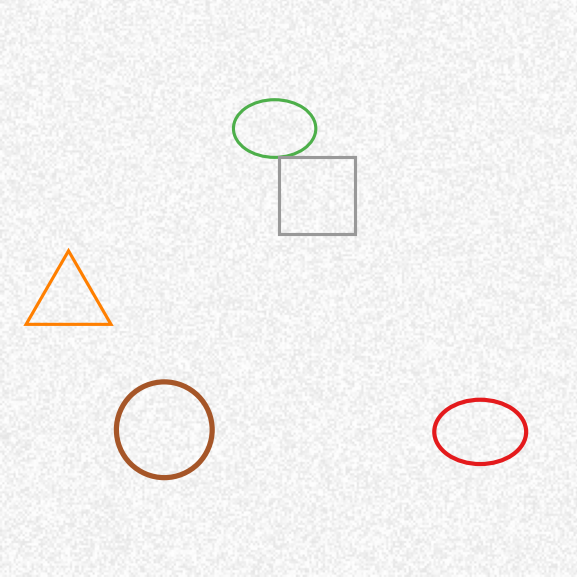[{"shape": "oval", "thickness": 2, "radius": 0.4, "center": [0.832, 0.251]}, {"shape": "oval", "thickness": 1.5, "radius": 0.36, "center": [0.476, 0.777]}, {"shape": "triangle", "thickness": 1.5, "radius": 0.42, "center": [0.119, 0.48]}, {"shape": "circle", "thickness": 2.5, "radius": 0.41, "center": [0.284, 0.255]}, {"shape": "square", "thickness": 1.5, "radius": 0.33, "center": [0.549, 0.661]}]